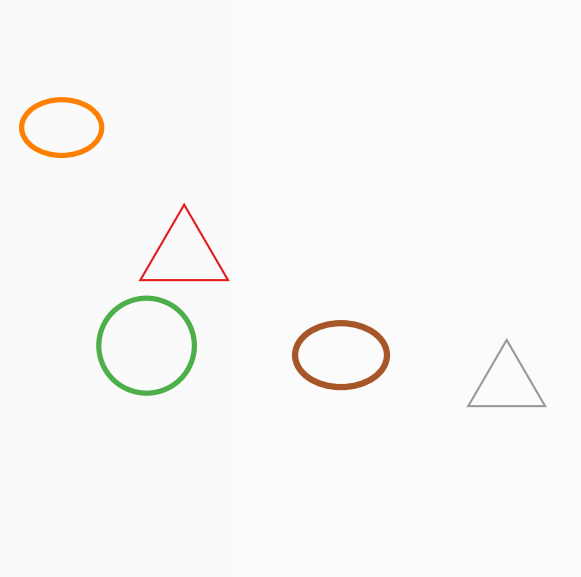[{"shape": "triangle", "thickness": 1, "radius": 0.44, "center": [0.317, 0.558]}, {"shape": "circle", "thickness": 2.5, "radius": 0.41, "center": [0.252, 0.401]}, {"shape": "oval", "thickness": 2.5, "radius": 0.34, "center": [0.106, 0.778]}, {"shape": "oval", "thickness": 3, "radius": 0.4, "center": [0.587, 0.384]}, {"shape": "triangle", "thickness": 1, "radius": 0.38, "center": [0.872, 0.334]}]